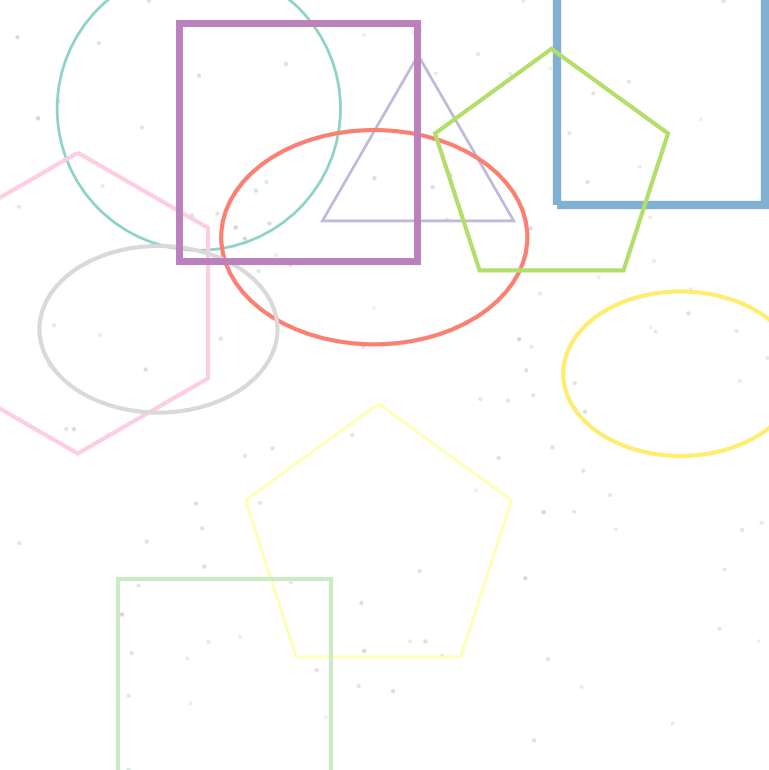[{"shape": "circle", "thickness": 1, "radius": 0.92, "center": [0.258, 0.859]}, {"shape": "pentagon", "thickness": 1, "radius": 0.91, "center": [0.492, 0.294]}, {"shape": "triangle", "thickness": 1, "radius": 0.72, "center": [0.543, 0.785]}, {"shape": "oval", "thickness": 1.5, "radius": 0.99, "center": [0.486, 0.692]}, {"shape": "square", "thickness": 3, "radius": 0.68, "center": [0.859, 0.87]}, {"shape": "pentagon", "thickness": 1.5, "radius": 0.8, "center": [0.716, 0.778]}, {"shape": "hexagon", "thickness": 1.5, "radius": 0.98, "center": [0.101, 0.606]}, {"shape": "oval", "thickness": 1.5, "radius": 0.77, "center": [0.206, 0.572]}, {"shape": "square", "thickness": 2.5, "radius": 0.77, "center": [0.387, 0.815]}, {"shape": "square", "thickness": 1.5, "radius": 0.69, "center": [0.291, 0.11]}, {"shape": "oval", "thickness": 1.5, "radius": 0.76, "center": [0.884, 0.515]}]